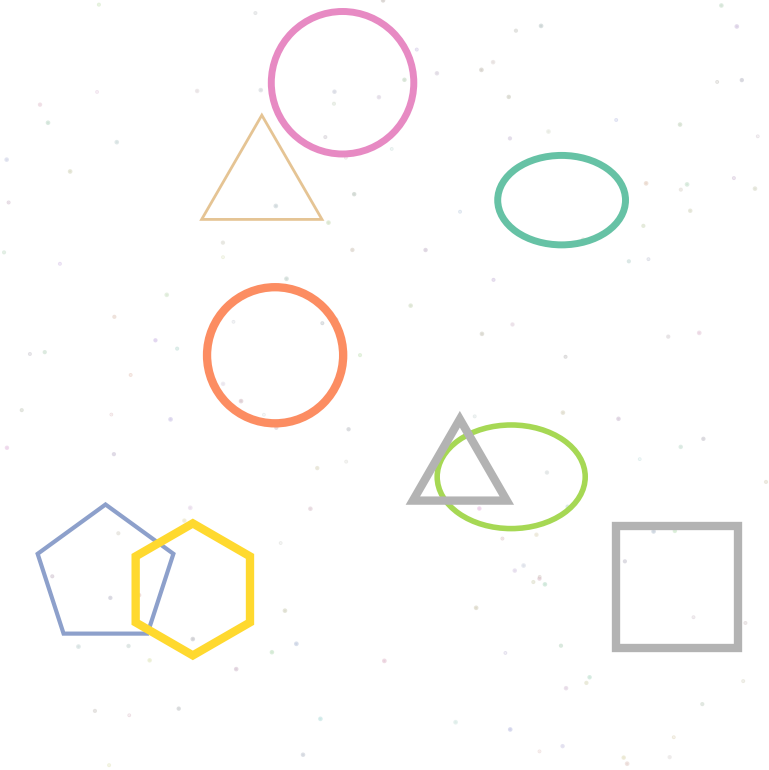[{"shape": "oval", "thickness": 2.5, "radius": 0.41, "center": [0.729, 0.74]}, {"shape": "circle", "thickness": 3, "radius": 0.44, "center": [0.357, 0.539]}, {"shape": "pentagon", "thickness": 1.5, "radius": 0.46, "center": [0.137, 0.252]}, {"shape": "circle", "thickness": 2.5, "radius": 0.46, "center": [0.445, 0.893]}, {"shape": "oval", "thickness": 2, "radius": 0.48, "center": [0.664, 0.381]}, {"shape": "hexagon", "thickness": 3, "radius": 0.43, "center": [0.25, 0.235]}, {"shape": "triangle", "thickness": 1, "radius": 0.45, "center": [0.34, 0.76]}, {"shape": "triangle", "thickness": 3, "radius": 0.35, "center": [0.597, 0.385]}, {"shape": "square", "thickness": 3, "radius": 0.4, "center": [0.879, 0.238]}]